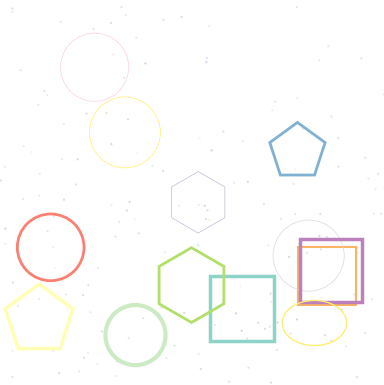[{"shape": "square", "thickness": 2.5, "radius": 0.42, "center": [0.628, 0.199]}, {"shape": "pentagon", "thickness": 2.5, "radius": 0.46, "center": [0.102, 0.17]}, {"shape": "hexagon", "thickness": 0.5, "radius": 0.4, "center": [0.515, 0.474]}, {"shape": "circle", "thickness": 2, "radius": 0.43, "center": [0.132, 0.358]}, {"shape": "pentagon", "thickness": 2, "radius": 0.38, "center": [0.773, 0.606]}, {"shape": "square", "thickness": 1.5, "radius": 0.38, "center": [0.85, 0.283]}, {"shape": "hexagon", "thickness": 2, "radius": 0.49, "center": [0.497, 0.259]}, {"shape": "circle", "thickness": 0.5, "radius": 0.44, "center": [0.246, 0.825]}, {"shape": "circle", "thickness": 0.5, "radius": 0.46, "center": [0.802, 0.336]}, {"shape": "square", "thickness": 2.5, "radius": 0.41, "center": [0.86, 0.297]}, {"shape": "circle", "thickness": 3, "radius": 0.39, "center": [0.352, 0.13]}, {"shape": "circle", "thickness": 0.5, "radius": 0.46, "center": [0.325, 0.656]}, {"shape": "oval", "thickness": 1, "radius": 0.42, "center": [0.817, 0.161]}]